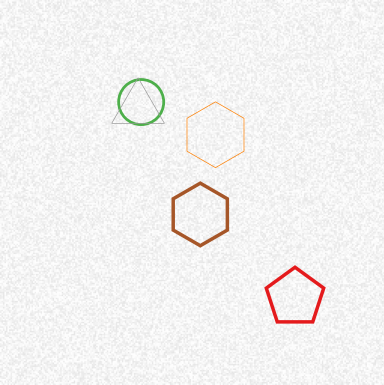[{"shape": "pentagon", "thickness": 2.5, "radius": 0.39, "center": [0.766, 0.227]}, {"shape": "circle", "thickness": 2, "radius": 0.29, "center": [0.367, 0.735]}, {"shape": "hexagon", "thickness": 0.5, "radius": 0.43, "center": [0.56, 0.65]}, {"shape": "hexagon", "thickness": 2.5, "radius": 0.41, "center": [0.52, 0.443]}, {"shape": "triangle", "thickness": 0.5, "radius": 0.4, "center": [0.359, 0.719]}]